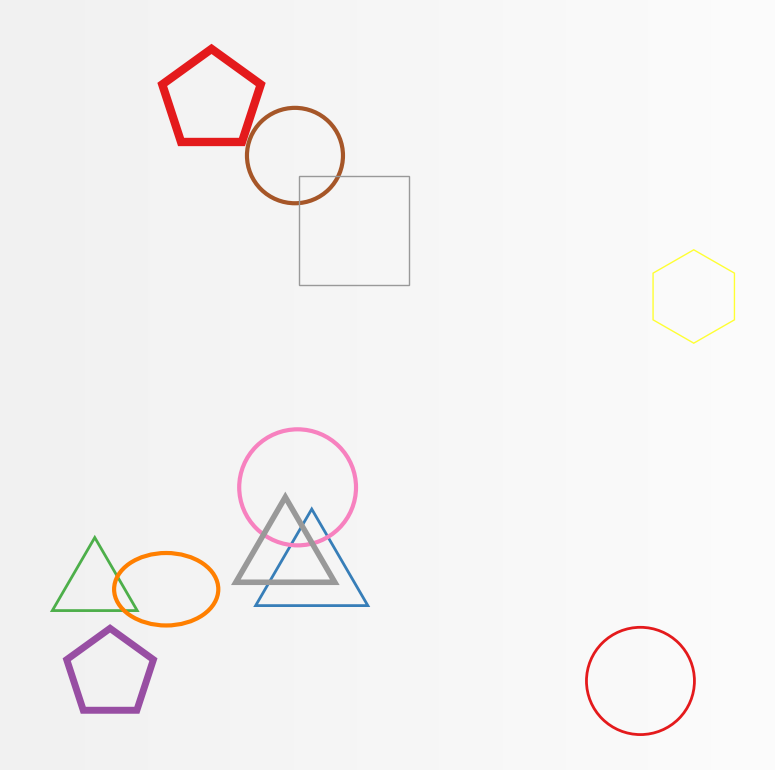[{"shape": "circle", "thickness": 1, "radius": 0.35, "center": [0.826, 0.116]}, {"shape": "pentagon", "thickness": 3, "radius": 0.33, "center": [0.273, 0.87]}, {"shape": "triangle", "thickness": 1, "radius": 0.42, "center": [0.402, 0.255]}, {"shape": "triangle", "thickness": 1, "radius": 0.32, "center": [0.122, 0.239]}, {"shape": "pentagon", "thickness": 2.5, "radius": 0.29, "center": [0.142, 0.125]}, {"shape": "oval", "thickness": 1.5, "radius": 0.34, "center": [0.214, 0.235]}, {"shape": "hexagon", "thickness": 0.5, "radius": 0.3, "center": [0.895, 0.615]}, {"shape": "circle", "thickness": 1.5, "radius": 0.31, "center": [0.381, 0.798]}, {"shape": "circle", "thickness": 1.5, "radius": 0.38, "center": [0.384, 0.367]}, {"shape": "triangle", "thickness": 2, "radius": 0.37, "center": [0.368, 0.281]}, {"shape": "square", "thickness": 0.5, "radius": 0.36, "center": [0.456, 0.701]}]